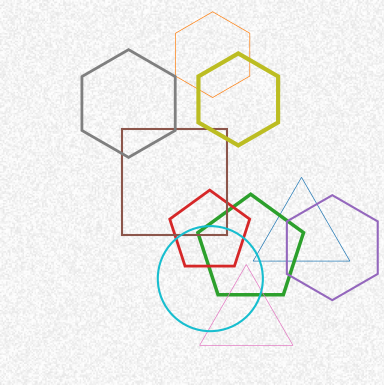[{"shape": "triangle", "thickness": 0.5, "radius": 0.73, "center": [0.783, 0.394]}, {"shape": "hexagon", "thickness": 0.5, "radius": 0.56, "center": [0.552, 0.858]}, {"shape": "pentagon", "thickness": 2.5, "radius": 0.72, "center": [0.651, 0.351]}, {"shape": "pentagon", "thickness": 2, "radius": 0.55, "center": [0.545, 0.397]}, {"shape": "hexagon", "thickness": 1.5, "radius": 0.68, "center": [0.863, 0.357]}, {"shape": "square", "thickness": 1.5, "radius": 0.69, "center": [0.453, 0.527]}, {"shape": "triangle", "thickness": 0.5, "radius": 0.7, "center": [0.64, 0.173]}, {"shape": "hexagon", "thickness": 2, "radius": 0.7, "center": [0.334, 0.731]}, {"shape": "hexagon", "thickness": 3, "radius": 0.6, "center": [0.619, 0.742]}, {"shape": "circle", "thickness": 1.5, "radius": 0.68, "center": [0.546, 0.276]}]